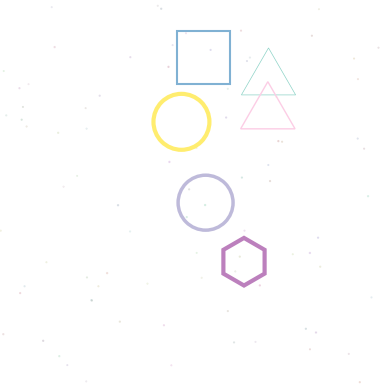[{"shape": "triangle", "thickness": 0.5, "radius": 0.41, "center": [0.697, 0.794]}, {"shape": "circle", "thickness": 2.5, "radius": 0.36, "center": [0.534, 0.474]}, {"shape": "square", "thickness": 1.5, "radius": 0.34, "center": [0.529, 0.852]}, {"shape": "triangle", "thickness": 1, "radius": 0.41, "center": [0.696, 0.706]}, {"shape": "hexagon", "thickness": 3, "radius": 0.31, "center": [0.634, 0.32]}, {"shape": "circle", "thickness": 3, "radius": 0.36, "center": [0.471, 0.684]}]